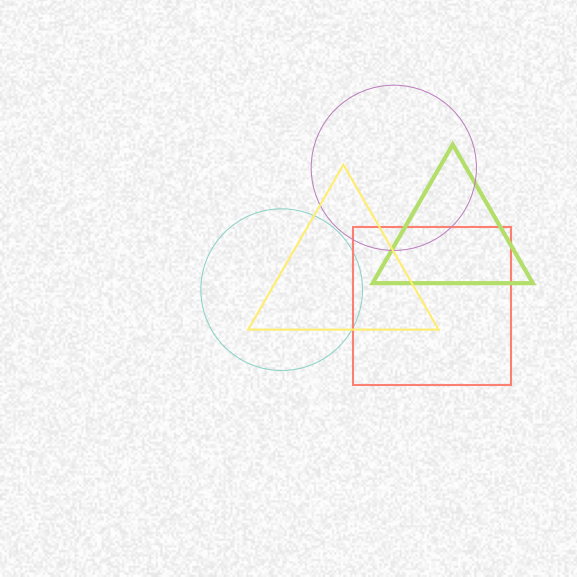[{"shape": "circle", "thickness": 0.5, "radius": 0.7, "center": [0.488, 0.498]}, {"shape": "square", "thickness": 1, "radius": 0.68, "center": [0.748, 0.469]}, {"shape": "triangle", "thickness": 2, "radius": 0.8, "center": [0.784, 0.589]}, {"shape": "circle", "thickness": 0.5, "radius": 0.72, "center": [0.682, 0.709]}, {"shape": "triangle", "thickness": 1, "radius": 0.95, "center": [0.595, 0.524]}]